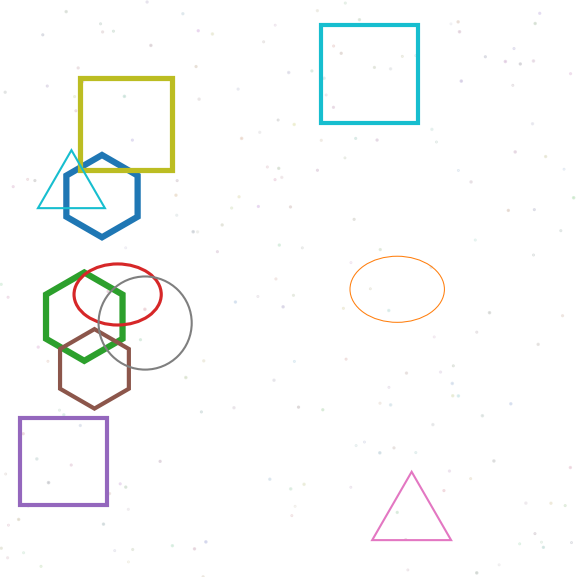[{"shape": "hexagon", "thickness": 3, "radius": 0.36, "center": [0.177, 0.659]}, {"shape": "oval", "thickness": 0.5, "radius": 0.41, "center": [0.688, 0.498]}, {"shape": "hexagon", "thickness": 3, "radius": 0.38, "center": [0.146, 0.451]}, {"shape": "oval", "thickness": 1.5, "radius": 0.38, "center": [0.204, 0.489]}, {"shape": "square", "thickness": 2, "radius": 0.38, "center": [0.11, 0.2]}, {"shape": "hexagon", "thickness": 2, "radius": 0.34, "center": [0.164, 0.36]}, {"shape": "triangle", "thickness": 1, "radius": 0.39, "center": [0.713, 0.103]}, {"shape": "circle", "thickness": 1, "radius": 0.4, "center": [0.251, 0.44]}, {"shape": "square", "thickness": 2.5, "radius": 0.4, "center": [0.218, 0.784]}, {"shape": "square", "thickness": 2, "radius": 0.42, "center": [0.64, 0.871]}, {"shape": "triangle", "thickness": 1, "radius": 0.33, "center": [0.124, 0.672]}]